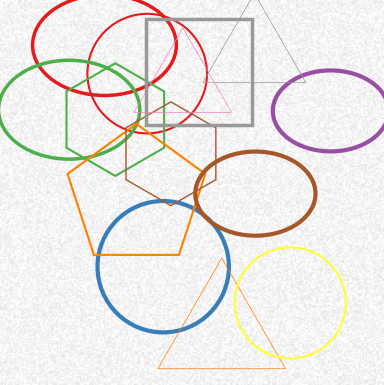[{"shape": "oval", "thickness": 2.5, "radius": 0.93, "center": [0.271, 0.883]}, {"shape": "circle", "thickness": 1.5, "radius": 0.78, "center": [0.382, 0.809]}, {"shape": "circle", "thickness": 3, "radius": 0.85, "center": [0.424, 0.307]}, {"shape": "oval", "thickness": 2.5, "radius": 0.92, "center": [0.18, 0.715]}, {"shape": "hexagon", "thickness": 1.5, "radius": 0.73, "center": [0.3, 0.689]}, {"shape": "oval", "thickness": 3, "radius": 0.75, "center": [0.859, 0.712]}, {"shape": "triangle", "thickness": 0.5, "radius": 0.96, "center": [0.576, 0.138]}, {"shape": "pentagon", "thickness": 1.5, "radius": 0.94, "center": [0.354, 0.49]}, {"shape": "circle", "thickness": 1.5, "radius": 0.72, "center": [0.754, 0.213]}, {"shape": "hexagon", "thickness": 1, "radius": 0.67, "center": [0.444, 0.601]}, {"shape": "oval", "thickness": 3, "radius": 0.78, "center": [0.663, 0.497]}, {"shape": "triangle", "thickness": 0.5, "radius": 0.73, "center": [0.475, 0.781]}, {"shape": "triangle", "thickness": 0.5, "radius": 0.77, "center": [0.661, 0.863]}, {"shape": "square", "thickness": 2.5, "radius": 0.69, "center": [0.517, 0.814]}]